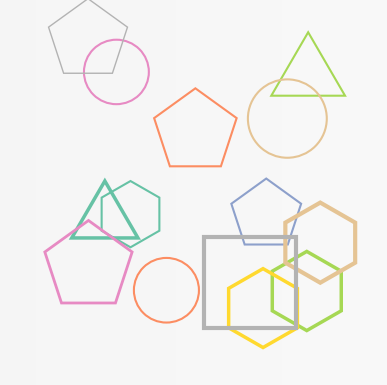[{"shape": "triangle", "thickness": 2.5, "radius": 0.49, "center": [0.271, 0.431]}, {"shape": "hexagon", "thickness": 1.5, "radius": 0.43, "center": [0.337, 0.444]}, {"shape": "circle", "thickness": 1.5, "radius": 0.42, "center": [0.429, 0.246]}, {"shape": "pentagon", "thickness": 1.5, "radius": 0.56, "center": [0.504, 0.659]}, {"shape": "pentagon", "thickness": 1.5, "radius": 0.47, "center": [0.687, 0.442]}, {"shape": "pentagon", "thickness": 2, "radius": 0.59, "center": [0.228, 0.309]}, {"shape": "circle", "thickness": 1.5, "radius": 0.42, "center": [0.3, 0.813]}, {"shape": "triangle", "thickness": 1.5, "radius": 0.55, "center": [0.795, 0.806]}, {"shape": "hexagon", "thickness": 2.5, "radius": 0.51, "center": [0.792, 0.244]}, {"shape": "hexagon", "thickness": 2.5, "radius": 0.51, "center": [0.679, 0.2]}, {"shape": "hexagon", "thickness": 3, "radius": 0.52, "center": [0.826, 0.37]}, {"shape": "circle", "thickness": 1.5, "radius": 0.51, "center": [0.742, 0.692]}, {"shape": "pentagon", "thickness": 1, "radius": 0.54, "center": [0.227, 0.896]}, {"shape": "square", "thickness": 3, "radius": 0.59, "center": [0.646, 0.267]}]